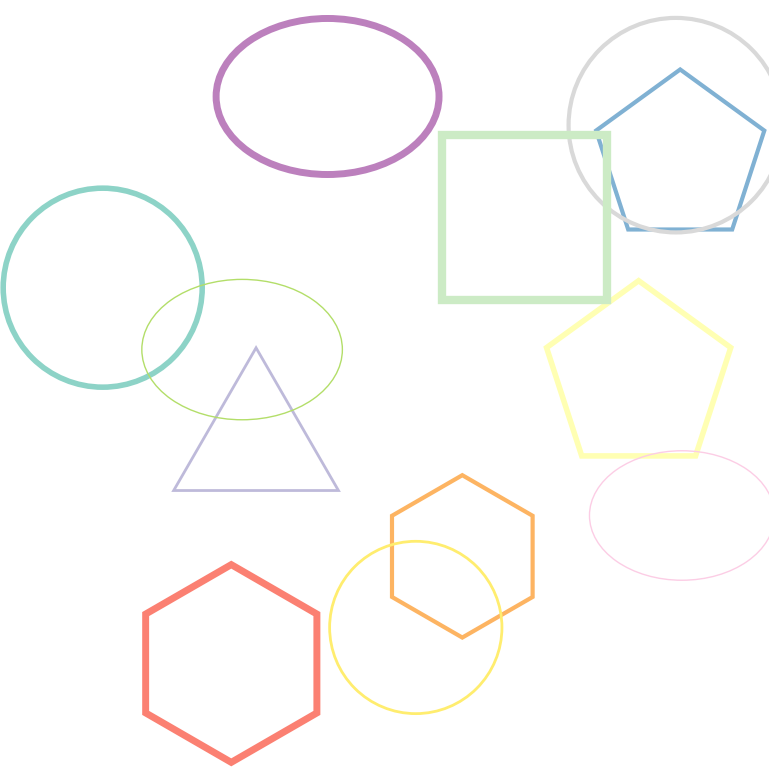[{"shape": "circle", "thickness": 2, "radius": 0.65, "center": [0.133, 0.626]}, {"shape": "pentagon", "thickness": 2, "radius": 0.63, "center": [0.829, 0.51]}, {"shape": "triangle", "thickness": 1, "radius": 0.62, "center": [0.333, 0.425]}, {"shape": "hexagon", "thickness": 2.5, "radius": 0.64, "center": [0.3, 0.138]}, {"shape": "pentagon", "thickness": 1.5, "radius": 0.57, "center": [0.883, 0.795]}, {"shape": "hexagon", "thickness": 1.5, "radius": 0.53, "center": [0.6, 0.277]}, {"shape": "oval", "thickness": 0.5, "radius": 0.65, "center": [0.314, 0.546]}, {"shape": "oval", "thickness": 0.5, "radius": 0.6, "center": [0.886, 0.331]}, {"shape": "circle", "thickness": 1.5, "radius": 0.7, "center": [0.878, 0.837]}, {"shape": "oval", "thickness": 2.5, "radius": 0.72, "center": [0.425, 0.875]}, {"shape": "square", "thickness": 3, "radius": 0.54, "center": [0.681, 0.717]}, {"shape": "circle", "thickness": 1, "radius": 0.56, "center": [0.54, 0.185]}]